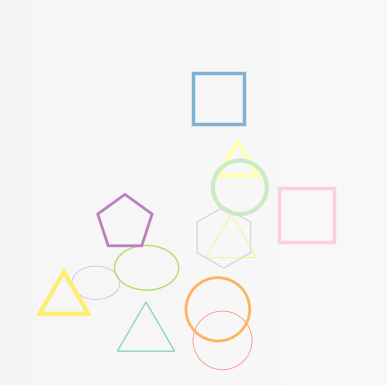[{"shape": "triangle", "thickness": 1, "radius": 0.43, "center": [0.377, 0.13]}, {"shape": "triangle", "thickness": 3, "radius": 0.29, "center": [0.614, 0.573]}, {"shape": "oval", "thickness": 0.5, "radius": 0.31, "center": [0.247, 0.265]}, {"shape": "circle", "thickness": 0.5, "radius": 0.38, "center": [0.574, 0.116]}, {"shape": "square", "thickness": 2.5, "radius": 0.33, "center": [0.563, 0.744]}, {"shape": "circle", "thickness": 2, "radius": 0.41, "center": [0.562, 0.197]}, {"shape": "oval", "thickness": 1, "radius": 0.41, "center": [0.378, 0.304]}, {"shape": "square", "thickness": 2.5, "radius": 0.35, "center": [0.791, 0.442]}, {"shape": "hexagon", "thickness": 1, "radius": 0.4, "center": [0.578, 0.383]}, {"shape": "pentagon", "thickness": 2, "radius": 0.37, "center": [0.322, 0.421]}, {"shape": "circle", "thickness": 3, "radius": 0.35, "center": [0.619, 0.513]}, {"shape": "triangle", "thickness": 0.5, "radius": 0.38, "center": [0.596, 0.369]}, {"shape": "triangle", "thickness": 3, "radius": 0.36, "center": [0.165, 0.221]}]